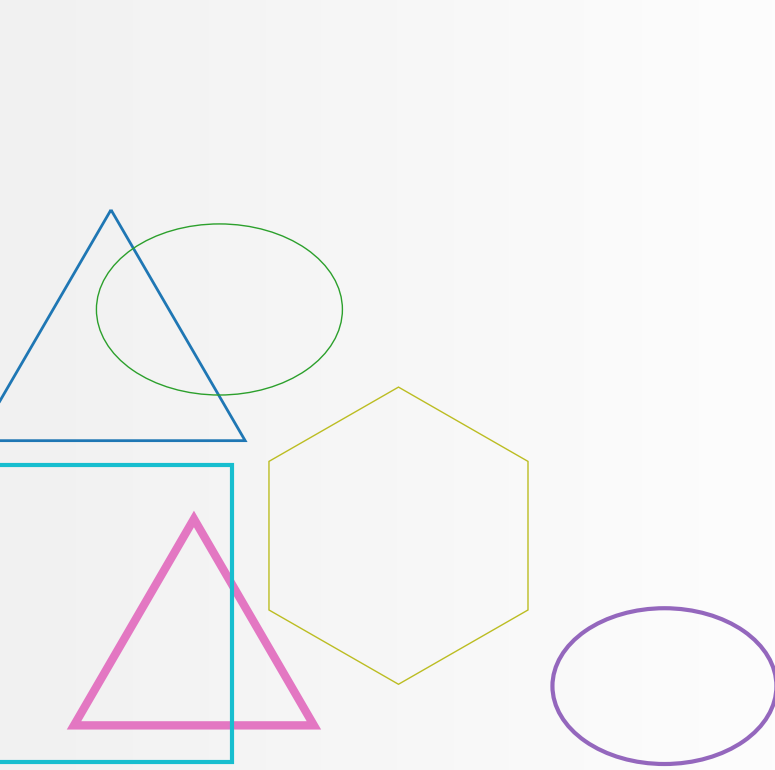[{"shape": "triangle", "thickness": 1, "radius": 1.0, "center": [0.143, 0.528]}, {"shape": "oval", "thickness": 0.5, "radius": 0.79, "center": [0.283, 0.598]}, {"shape": "oval", "thickness": 1.5, "radius": 0.72, "center": [0.857, 0.109]}, {"shape": "triangle", "thickness": 3, "radius": 0.89, "center": [0.25, 0.147]}, {"shape": "hexagon", "thickness": 0.5, "radius": 0.96, "center": [0.514, 0.304]}, {"shape": "square", "thickness": 1.5, "radius": 0.96, "center": [0.107, 0.204]}]